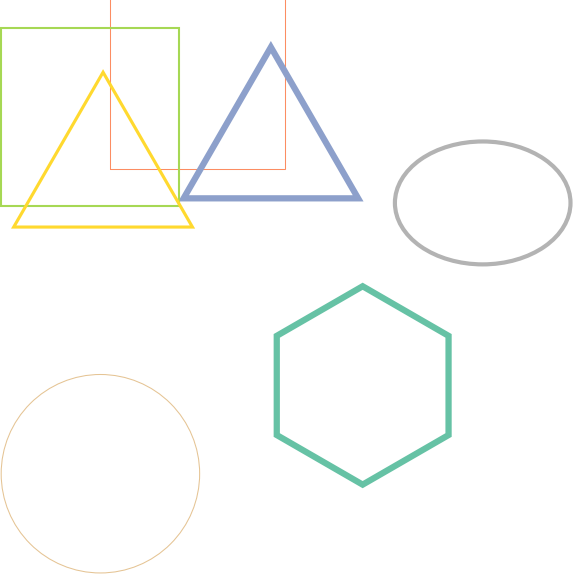[{"shape": "hexagon", "thickness": 3, "radius": 0.86, "center": [0.628, 0.332]}, {"shape": "square", "thickness": 0.5, "radius": 0.76, "center": [0.342, 0.858]}, {"shape": "triangle", "thickness": 3, "radius": 0.87, "center": [0.469, 0.743]}, {"shape": "square", "thickness": 1, "radius": 0.77, "center": [0.156, 0.796]}, {"shape": "triangle", "thickness": 1.5, "radius": 0.89, "center": [0.178, 0.695]}, {"shape": "circle", "thickness": 0.5, "radius": 0.86, "center": [0.174, 0.179]}, {"shape": "oval", "thickness": 2, "radius": 0.76, "center": [0.836, 0.648]}]